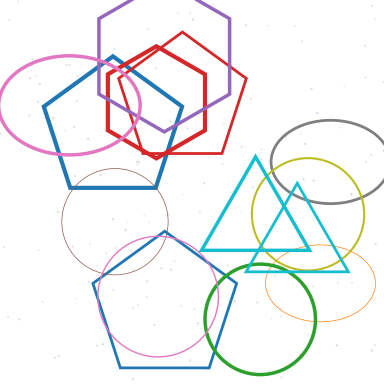[{"shape": "pentagon", "thickness": 3, "radius": 0.94, "center": [0.293, 0.665]}, {"shape": "pentagon", "thickness": 2, "radius": 0.98, "center": [0.428, 0.203]}, {"shape": "oval", "thickness": 0.5, "radius": 0.71, "center": [0.832, 0.264]}, {"shape": "circle", "thickness": 2.5, "radius": 0.72, "center": [0.676, 0.171]}, {"shape": "hexagon", "thickness": 3, "radius": 0.73, "center": [0.406, 0.734]}, {"shape": "pentagon", "thickness": 2, "radius": 0.87, "center": [0.474, 0.742]}, {"shape": "hexagon", "thickness": 2.5, "radius": 0.98, "center": [0.427, 0.853]}, {"shape": "circle", "thickness": 0.5, "radius": 0.69, "center": [0.299, 0.424]}, {"shape": "circle", "thickness": 1, "radius": 0.78, "center": [0.411, 0.23]}, {"shape": "oval", "thickness": 2.5, "radius": 0.92, "center": [0.18, 0.726]}, {"shape": "oval", "thickness": 2, "radius": 0.77, "center": [0.859, 0.579]}, {"shape": "circle", "thickness": 1.5, "radius": 0.73, "center": [0.8, 0.443]}, {"shape": "triangle", "thickness": 2, "radius": 0.77, "center": [0.772, 0.371]}, {"shape": "triangle", "thickness": 2.5, "radius": 0.81, "center": [0.664, 0.431]}]